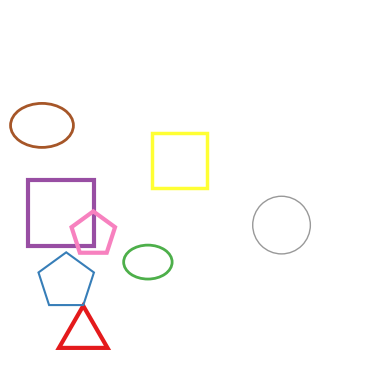[{"shape": "triangle", "thickness": 3, "radius": 0.36, "center": [0.216, 0.133]}, {"shape": "pentagon", "thickness": 1.5, "radius": 0.38, "center": [0.172, 0.269]}, {"shape": "oval", "thickness": 2, "radius": 0.31, "center": [0.384, 0.319]}, {"shape": "square", "thickness": 3, "radius": 0.43, "center": [0.157, 0.447]}, {"shape": "square", "thickness": 2.5, "radius": 0.36, "center": [0.467, 0.583]}, {"shape": "oval", "thickness": 2, "radius": 0.41, "center": [0.109, 0.674]}, {"shape": "pentagon", "thickness": 3, "radius": 0.3, "center": [0.242, 0.392]}, {"shape": "circle", "thickness": 1, "radius": 0.37, "center": [0.731, 0.415]}]